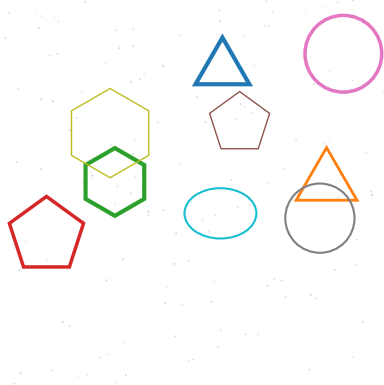[{"shape": "triangle", "thickness": 3, "radius": 0.4, "center": [0.578, 0.822]}, {"shape": "triangle", "thickness": 2, "radius": 0.46, "center": [0.848, 0.525]}, {"shape": "hexagon", "thickness": 3, "radius": 0.44, "center": [0.298, 0.527]}, {"shape": "pentagon", "thickness": 2.5, "radius": 0.51, "center": [0.121, 0.389]}, {"shape": "pentagon", "thickness": 1, "radius": 0.41, "center": [0.622, 0.68]}, {"shape": "circle", "thickness": 2.5, "radius": 0.5, "center": [0.892, 0.86]}, {"shape": "circle", "thickness": 1.5, "radius": 0.45, "center": [0.831, 0.433]}, {"shape": "hexagon", "thickness": 1, "radius": 0.58, "center": [0.286, 0.654]}, {"shape": "oval", "thickness": 1.5, "radius": 0.47, "center": [0.573, 0.446]}]